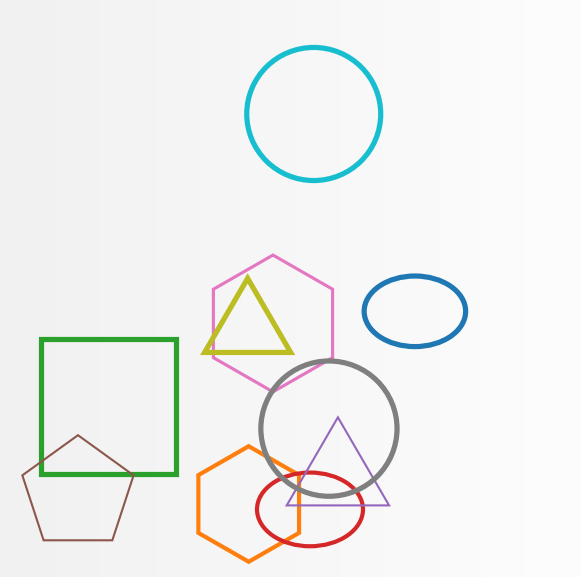[{"shape": "oval", "thickness": 2.5, "radius": 0.44, "center": [0.714, 0.46]}, {"shape": "hexagon", "thickness": 2, "radius": 0.5, "center": [0.428, 0.126]}, {"shape": "square", "thickness": 2.5, "radius": 0.58, "center": [0.186, 0.295]}, {"shape": "oval", "thickness": 2, "radius": 0.46, "center": [0.533, 0.117]}, {"shape": "triangle", "thickness": 1, "radius": 0.51, "center": [0.581, 0.175]}, {"shape": "pentagon", "thickness": 1, "radius": 0.5, "center": [0.134, 0.145]}, {"shape": "hexagon", "thickness": 1.5, "radius": 0.59, "center": [0.47, 0.439]}, {"shape": "circle", "thickness": 2.5, "radius": 0.59, "center": [0.566, 0.257]}, {"shape": "triangle", "thickness": 2.5, "radius": 0.43, "center": [0.426, 0.432]}, {"shape": "circle", "thickness": 2.5, "radius": 0.58, "center": [0.54, 0.802]}]